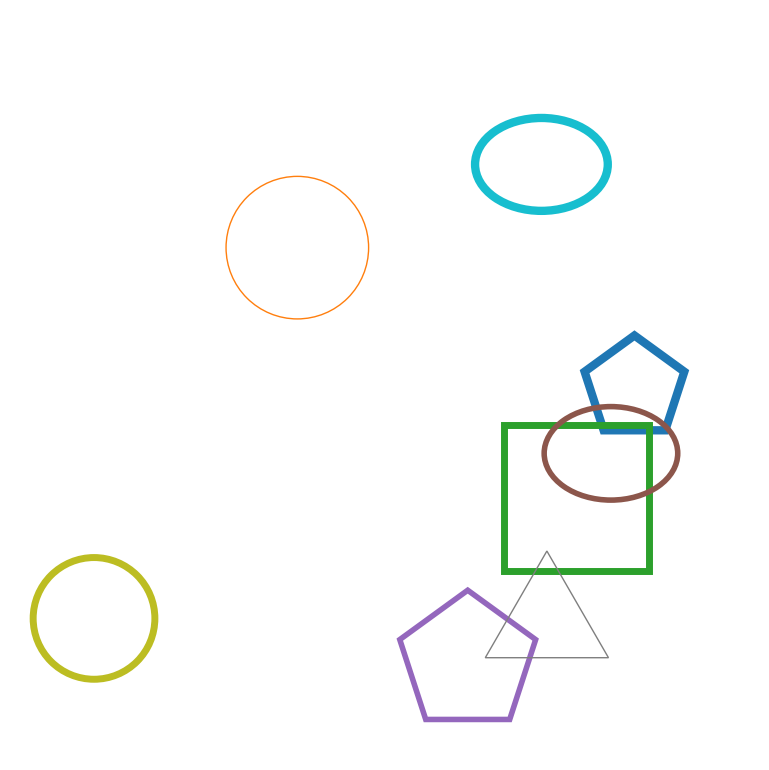[{"shape": "pentagon", "thickness": 3, "radius": 0.34, "center": [0.824, 0.496]}, {"shape": "circle", "thickness": 0.5, "radius": 0.46, "center": [0.386, 0.678]}, {"shape": "square", "thickness": 2.5, "radius": 0.47, "center": [0.749, 0.353]}, {"shape": "pentagon", "thickness": 2, "radius": 0.46, "center": [0.607, 0.141]}, {"shape": "oval", "thickness": 2, "radius": 0.43, "center": [0.793, 0.411]}, {"shape": "triangle", "thickness": 0.5, "radius": 0.46, "center": [0.71, 0.192]}, {"shape": "circle", "thickness": 2.5, "radius": 0.4, "center": [0.122, 0.197]}, {"shape": "oval", "thickness": 3, "radius": 0.43, "center": [0.703, 0.786]}]